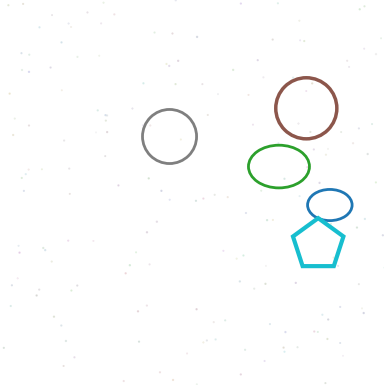[{"shape": "oval", "thickness": 2, "radius": 0.29, "center": [0.857, 0.467]}, {"shape": "oval", "thickness": 2, "radius": 0.4, "center": [0.725, 0.567]}, {"shape": "circle", "thickness": 2.5, "radius": 0.4, "center": [0.796, 0.719]}, {"shape": "circle", "thickness": 2, "radius": 0.35, "center": [0.44, 0.645]}, {"shape": "pentagon", "thickness": 3, "radius": 0.34, "center": [0.827, 0.365]}]